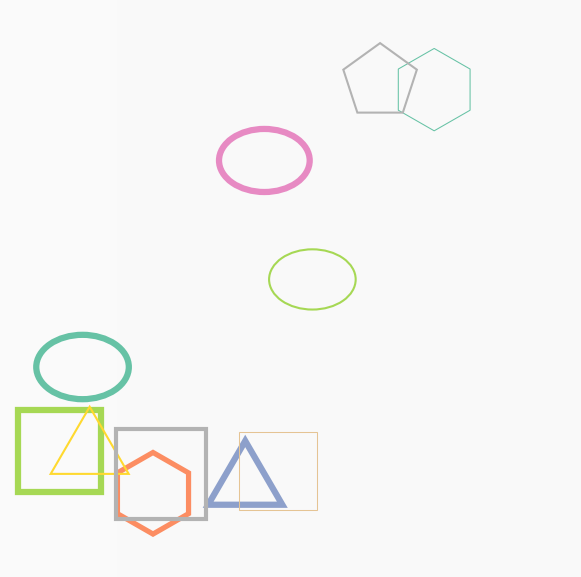[{"shape": "oval", "thickness": 3, "radius": 0.4, "center": [0.142, 0.364]}, {"shape": "hexagon", "thickness": 0.5, "radius": 0.36, "center": [0.747, 0.844]}, {"shape": "hexagon", "thickness": 2.5, "radius": 0.35, "center": [0.263, 0.145]}, {"shape": "triangle", "thickness": 3, "radius": 0.37, "center": [0.422, 0.162]}, {"shape": "oval", "thickness": 3, "radius": 0.39, "center": [0.455, 0.721]}, {"shape": "square", "thickness": 3, "radius": 0.35, "center": [0.102, 0.218]}, {"shape": "oval", "thickness": 1, "radius": 0.37, "center": [0.537, 0.515]}, {"shape": "triangle", "thickness": 1, "radius": 0.39, "center": [0.154, 0.217]}, {"shape": "square", "thickness": 0.5, "radius": 0.34, "center": [0.478, 0.184]}, {"shape": "pentagon", "thickness": 1, "radius": 0.33, "center": [0.654, 0.858]}, {"shape": "square", "thickness": 2, "radius": 0.39, "center": [0.277, 0.178]}]